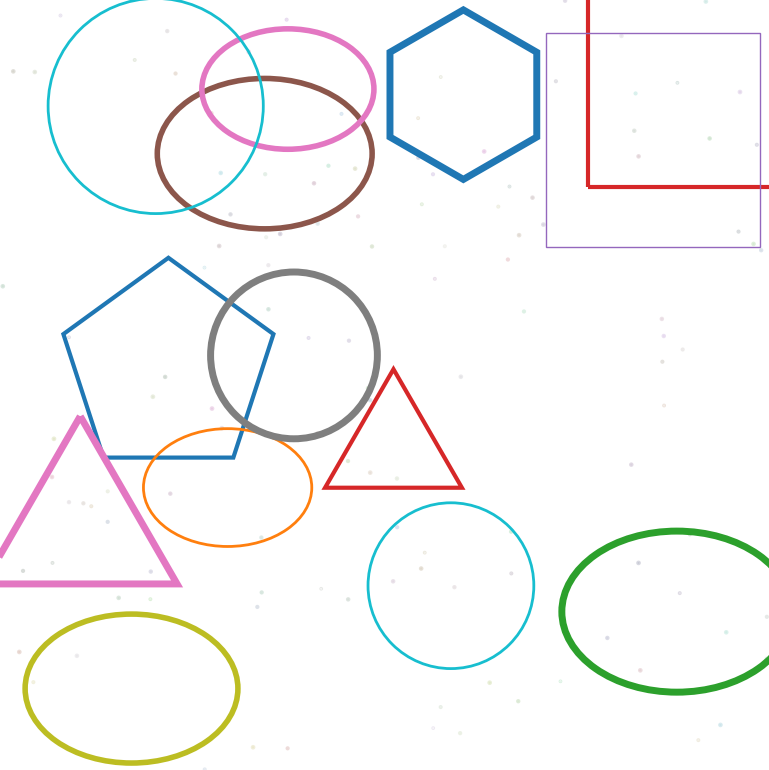[{"shape": "hexagon", "thickness": 2.5, "radius": 0.55, "center": [0.602, 0.877]}, {"shape": "pentagon", "thickness": 1.5, "radius": 0.72, "center": [0.219, 0.522]}, {"shape": "oval", "thickness": 1, "radius": 0.55, "center": [0.296, 0.367]}, {"shape": "oval", "thickness": 2.5, "radius": 0.75, "center": [0.879, 0.206]}, {"shape": "square", "thickness": 1.5, "radius": 0.66, "center": [0.896, 0.889]}, {"shape": "triangle", "thickness": 1.5, "radius": 0.51, "center": [0.511, 0.418]}, {"shape": "square", "thickness": 0.5, "radius": 0.69, "center": [0.848, 0.818]}, {"shape": "oval", "thickness": 2, "radius": 0.7, "center": [0.344, 0.8]}, {"shape": "triangle", "thickness": 2.5, "radius": 0.73, "center": [0.104, 0.314]}, {"shape": "oval", "thickness": 2, "radius": 0.56, "center": [0.374, 0.884]}, {"shape": "circle", "thickness": 2.5, "radius": 0.54, "center": [0.382, 0.538]}, {"shape": "oval", "thickness": 2, "radius": 0.69, "center": [0.171, 0.106]}, {"shape": "circle", "thickness": 1, "radius": 0.54, "center": [0.586, 0.239]}, {"shape": "circle", "thickness": 1, "radius": 0.7, "center": [0.202, 0.862]}]